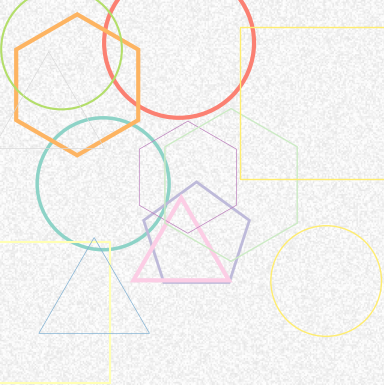[{"shape": "circle", "thickness": 2.5, "radius": 0.86, "center": [0.268, 0.523]}, {"shape": "square", "thickness": 1.5, "radius": 0.92, "center": [0.103, 0.189]}, {"shape": "pentagon", "thickness": 2, "radius": 0.72, "center": [0.51, 0.383]}, {"shape": "circle", "thickness": 3, "radius": 0.97, "center": [0.465, 0.889]}, {"shape": "triangle", "thickness": 0.5, "radius": 0.83, "center": [0.245, 0.217]}, {"shape": "hexagon", "thickness": 3, "radius": 0.92, "center": [0.201, 0.78]}, {"shape": "circle", "thickness": 1.5, "radius": 0.78, "center": [0.16, 0.873]}, {"shape": "triangle", "thickness": 3, "radius": 0.72, "center": [0.471, 0.343]}, {"shape": "triangle", "thickness": 0.5, "radius": 0.84, "center": [0.127, 0.698]}, {"shape": "hexagon", "thickness": 0.5, "radius": 0.73, "center": [0.488, 0.54]}, {"shape": "hexagon", "thickness": 1, "radius": 0.99, "center": [0.6, 0.52]}, {"shape": "circle", "thickness": 1, "radius": 0.72, "center": [0.847, 0.27]}, {"shape": "square", "thickness": 1, "radius": 0.99, "center": [0.821, 0.732]}]